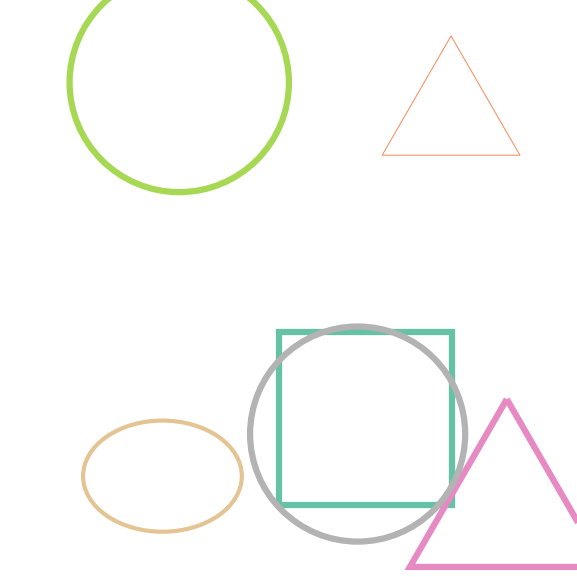[{"shape": "square", "thickness": 3, "radius": 0.75, "center": [0.633, 0.275]}, {"shape": "triangle", "thickness": 0.5, "radius": 0.69, "center": [0.781, 0.799]}, {"shape": "triangle", "thickness": 3, "radius": 0.97, "center": [0.878, 0.114]}, {"shape": "circle", "thickness": 3, "radius": 0.95, "center": [0.31, 0.856]}, {"shape": "oval", "thickness": 2, "radius": 0.69, "center": [0.281, 0.175]}, {"shape": "circle", "thickness": 3, "radius": 0.93, "center": [0.619, 0.248]}]